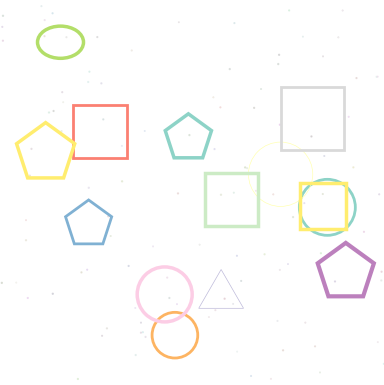[{"shape": "pentagon", "thickness": 2.5, "radius": 0.32, "center": [0.489, 0.641]}, {"shape": "circle", "thickness": 2, "radius": 0.36, "center": [0.85, 0.461]}, {"shape": "circle", "thickness": 0.5, "radius": 0.42, "center": [0.729, 0.547]}, {"shape": "triangle", "thickness": 0.5, "radius": 0.34, "center": [0.574, 0.233]}, {"shape": "square", "thickness": 2, "radius": 0.35, "center": [0.26, 0.659]}, {"shape": "pentagon", "thickness": 2, "radius": 0.32, "center": [0.23, 0.418]}, {"shape": "circle", "thickness": 2, "radius": 0.3, "center": [0.454, 0.129]}, {"shape": "oval", "thickness": 2.5, "radius": 0.3, "center": [0.157, 0.89]}, {"shape": "circle", "thickness": 2.5, "radius": 0.36, "center": [0.428, 0.235]}, {"shape": "square", "thickness": 2, "radius": 0.41, "center": [0.812, 0.693]}, {"shape": "pentagon", "thickness": 3, "radius": 0.38, "center": [0.898, 0.292]}, {"shape": "square", "thickness": 2.5, "radius": 0.34, "center": [0.601, 0.482]}, {"shape": "pentagon", "thickness": 2.5, "radius": 0.4, "center": [0.119, 0.602]}, {"shape": "square", "thickness": 2.5, "radius": 0.3, "center": [0.839, 0.465]}]